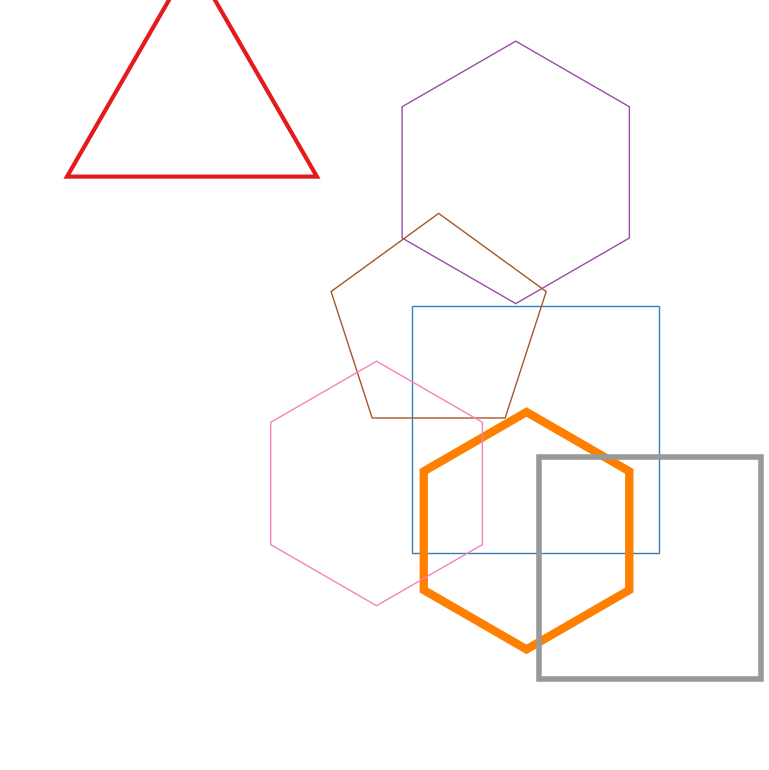[{"shape": "triangle", "thickness": 1.5, "radius": 0.94, "center": [0.249, 0.864]}, {"shape": "square", "thickness": 0.5, "radius": 0.8, "center": [0.695, 0.442]}, {"shape": "hexagon", "thickness": 0.5, "radius": 0.85, "center": [0.67, 0.776]}, {"shape": "hexagon", "thickness": 3, "radius": 0.77, "center": [0.684, 0.311]}, {"shape": "pentagon", "thickness": 0.5, "radius": 0.73, "center": [0.57, 0.576]}, {"shape": "hexagon", "thickness": 0.5, "radius": 0.79, "center": [0.489, 0.372]}, {"shape": "square", "thickness": 2, "radius": 0.72, "center": [0.844, 0.262]}]